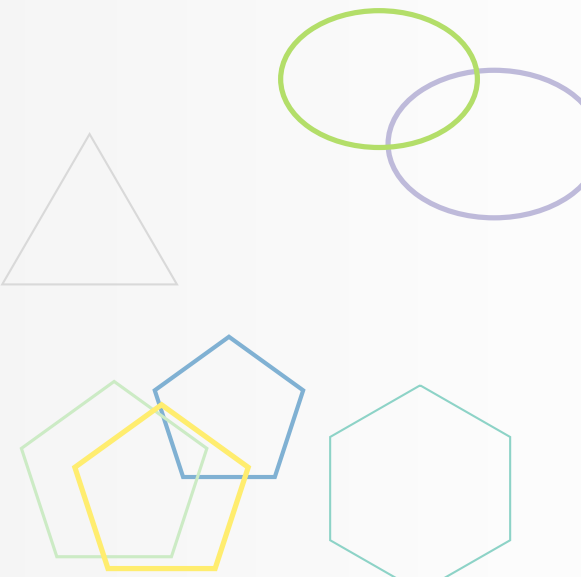[{"shape": "hexagon", "thickness": 1, "radius": 0.89, "center": [0.723, 0.153]}, {"shape": "oval", "thickness": 2.5, "radius": 0.91, "center": [0.85, 0.75]}, {"shape": "pentagon", "thickness": 2, "radius": 0.67, "center": [0.394, 0.282]}, {"shape": "oval", "thickness": 2.5, "radius": 0.85, "center": [0.652, 0.862]}, {"shape": "triangle", "thickness": 1, "radius": 0.87, "center": [0.154, 0.593]}, {"shape": "pentagon", "thickness": 1.5, "radius": 0.84, "center": [0.196, 0.171]}, {"shape": "pentagon", "thickness": 2.5, "radius": 0.78, "center": [0.278, 0.141]}]